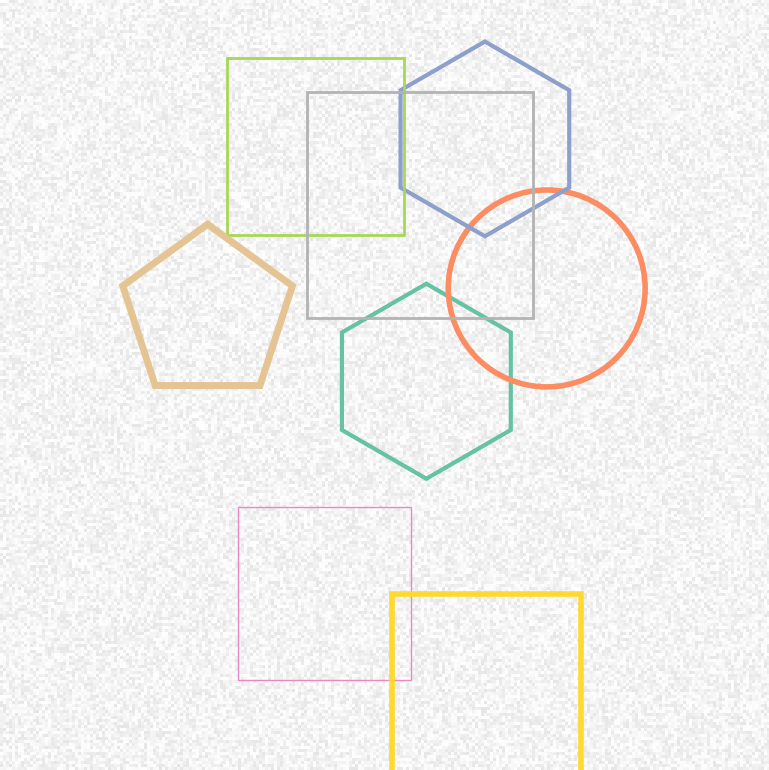[{"shape": "hexagon", "thickness": 1.5, "radius": 0.63, "center": [0.554, 0.505]}, {"shape": "circle", "thickness": 2, "radius": 0.64, "center": [0.71, 0.625]}, {"shape": "hexagon", "thickness": 1.5, "radius": 0.63, "center": [0.63, 0.82]}, {"shape": "square", "thickness": 0.5, "radius": 0.56, "center": [0.421, 0.23]}, {"shape": "square", "thickness": 1, "radius": 0.57, "center": [0.41, 0.81]}, {"shape": "square", "thickness": 2, "radius": 0.61, "center": [0.632, 0.106]}, {"shape": "pentagon", "thickness": 2.5, "radius": 0.58, "center": [0.27, 0.593]}, {"shape": "square", "thickness": 1, "radius": 0.73, "center": [0.546, 0.734]}]